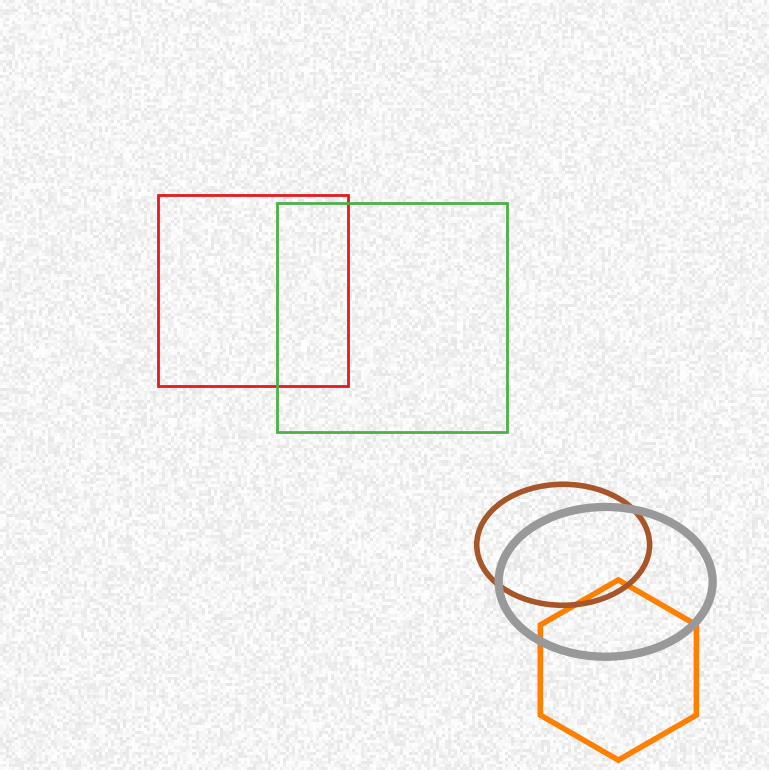[{"shape": "square", "thickness": 1, "radius": 0.62, "center": [0.329, 0.623]}, {"shape": "square", "thickness": 1, "radius": 0.74, "center": [0.509, 0.588]}, {"shape": "hexagon", "thickness": 2, "radius": 0.59, "center": [0.803, 0.13]}, {"shape": "oval", "thickness": 2, "radius": 0.56, "center": [0.731, 0.292]}, {"shape": "oval", "thickness": 3, "radius": 0.69, "center": [0.787, 0.244]}]